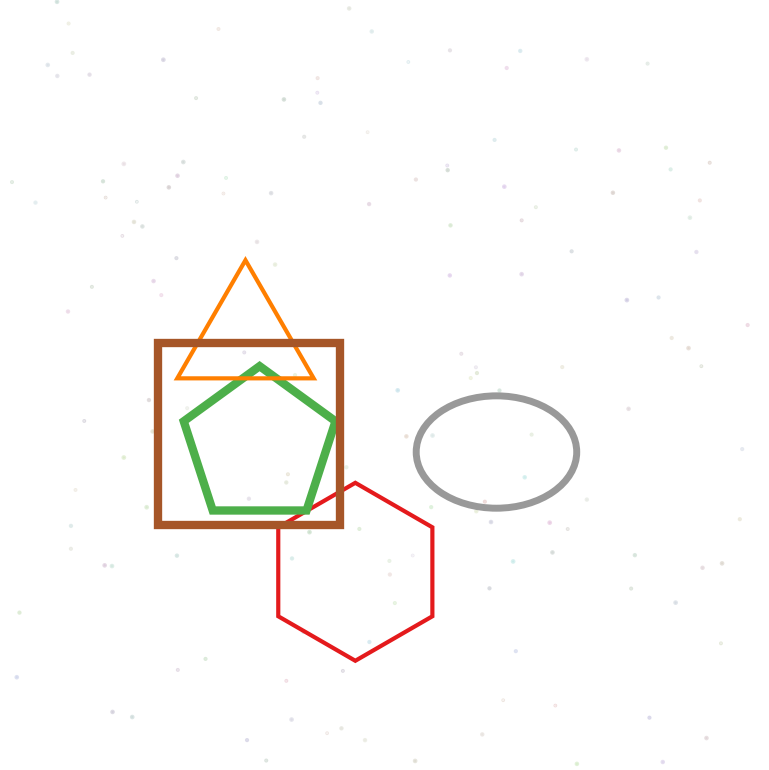[{"shape": "hexagon", "thickness": 1.5, "radius": 0.58, "center": [0.461, 0.257]}, {"shape": "pentagon", "thickness": 3, "radius": 0.52, "center": [0.337, 0.421]}, {"shape": "triangle", "thickness": 1.5, "radius": 0.51, "center": [0.319, 0.56]}, {"shape": "square", "thickness": 3, "radius": 0.59, "center": [0.323, 0.437]}, {"shape": "oval", "thickness": 2.5, "radius": 0.52, "center": [0.645, 0.413]}]